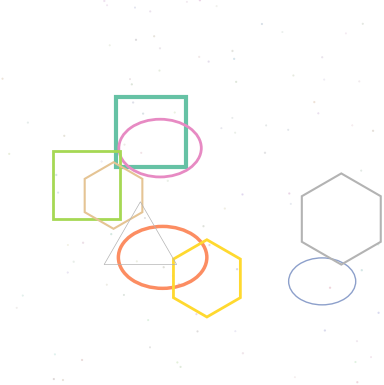[{"shape": "square", "thickness": 3, "radius": 0.45, "center": [0.392, 0.658]}, {"shape": "oval", "thickness": 2.5, "radius": 0.57, "center": [0.422, 0.331]}, {"shape": "oval", "thickness": 1, "radius": 0.44, "center": [0.837, 0.269]}, {"shape": "oval", "thickness": 2, "radius": 0.54, "center": [0.416, 0.615]}, {"shape": "square", "thickness": 2, "radius": 0.44, "center": [0.225, 0.521]}, {"shape": "hexagon", "thickness": 2, "radius": 0.5, "center": [0.537, 0.277]}, {"shape": "hexagon", "thickness": 1.5, "radius": 0.43, "center": [0.295, 0.492]}, {"shape": "hexagon", "thickness": 1.5, "radius": 0.59, "center": [0.886, 0.431]}, {"shape": "triangle", "thickness": 0.5, "radius": 0.54, "center": [0.365, 0.367]}]